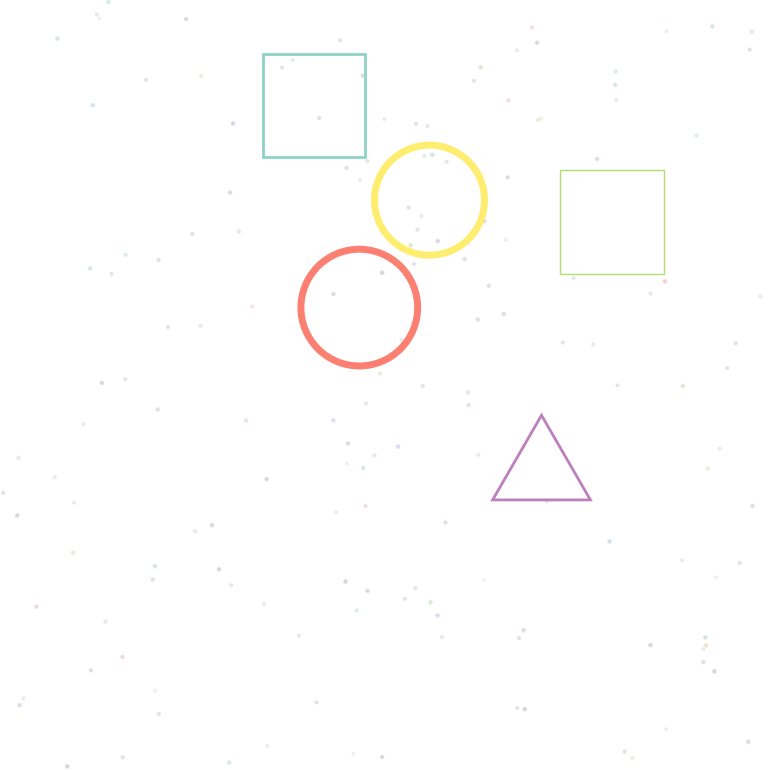[{"shape": "square", "thickness": 1, "radius": 0.33, "center": [0.408, 0.863]}, {"shape": "circle", "thickness": 2.5, "radius": 0.38, "center": [0.467, 0.601]}, {"shape": "square", "thickness": 0.5, "radius": 0.34, "center": [0.795, 0.712]}, {"shape": "triangle", "thickness": 1, "radius": 0.37, "center": [0.703, 0.387]}, {"shape": "circle", "thickness": 2.5, "radius": 0.36, "center": [0.558, 0.74]}]